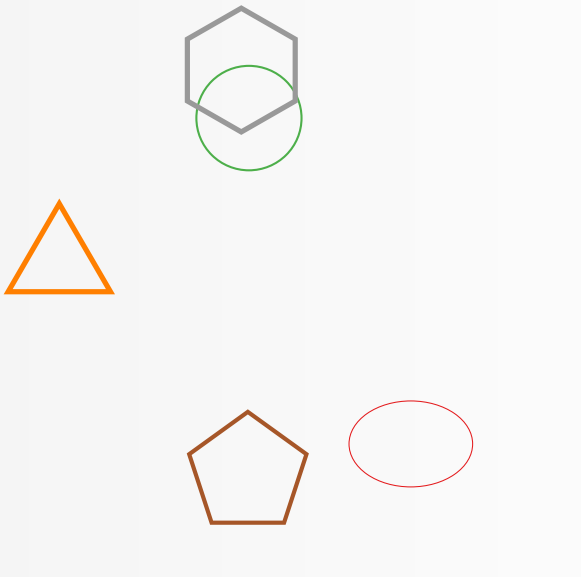[{"shape": "oval", "thickness": 0.5, "radius": 0.53, "center": [0.707, 0.23]}, {"shape": "circle", "thickness": 1, "radius": 0.45, "center": [0.428, 0.795]}, {"shape": "triangle", "thickness": 2.5, "radius": 0.51, "center": [0.102, 0.545]}, {"shape": "pentagon", "thickness": 2, "radius": 0.53, "center": [0.426, 0.18]}, {"shape": "hexagon", "thickness": 2.5, "radius": 0.54, "center": [0.415, 0.878]}]